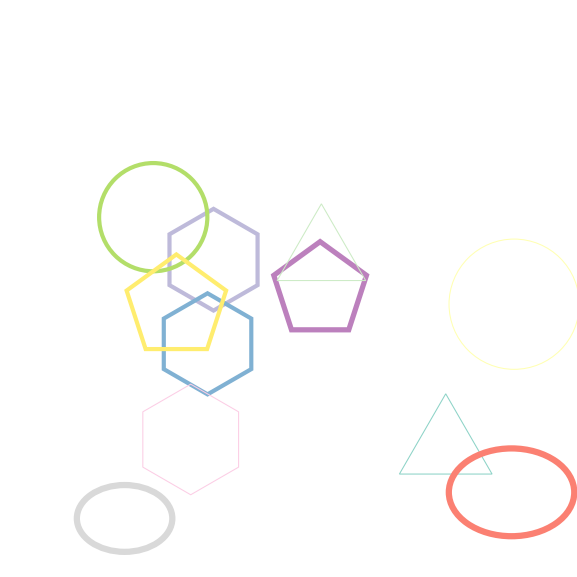[{"shape": "triangle", "thickness": 0.5, "radius": 0.46, "center": [0.772, 0.225]}, {"shape": "circle", "thickness": 0.5, "radius": 0.56, "center": [0.89, 0.472]}, {"shape": "hexagon", "thickness": 2, "radius": 0.44, "center": [0.37, 0.549]}, {"shape": "oval", "thickness": 3, "radius": 0.54, "center": [0.886, 0.147]}, {"shape": "hexagon", "thickness": 2, "radius": 0.44, "center": [0.359, 0.404]}, {"shape": "circle", "thickness": 2, "radius": 0.47, "center": [0.265, 0.623]}, {"shape": "hexagon", "thickness": 0.5, "radius": 0.48, "center": [0.33, 0.238]}, {"shape": "oval", "thickness": 3, "radius": 0.41, "center": [0.216, 0.101]}, {"shape": "pentagon", "thickness": 2.5, "radius": 0.42, "center": [0.554, 0.496]}, {"shape": "triangle", "thickness": 0.5, "radius": 0.44, "center": [0.557, 0.558]}, {"shape": "pentagon", "thickness": 2, "radius": 0.45, "center": [0.305, 0.468]}]